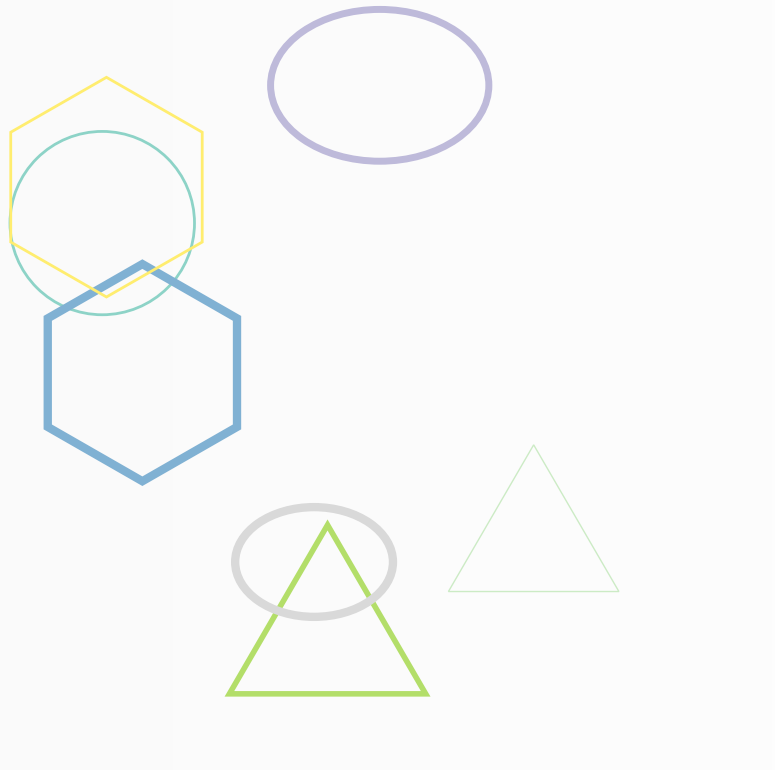[{"shape": "circle", "thickness": 1, "radius": 0.6, "center": [0.132, 0.71]}, {"shape": "oval", "thickness": 2.5, "radius": 0.7, "center": [0.49, 0.889]}, {"shape": "hexagon", "thickness": 3, "radius": 0.7, "center": [0.184, 0.516]}, {"shape": "triangle", "thickness": 2, "radius": 0.73, "center": [0.423, 0.172]}, {"shape": "oval", "thickness": 3, "radius": 0.51, "center": [0.405, 0.27]}, {"shape": "triangle", "thickness": 0.5, "radius": 0.63, "center": [0.689, 0.295]}, {"shape": "hexagon", "thickness": 1, "radius": 0.71, "center": [0.137, 0.757]}]